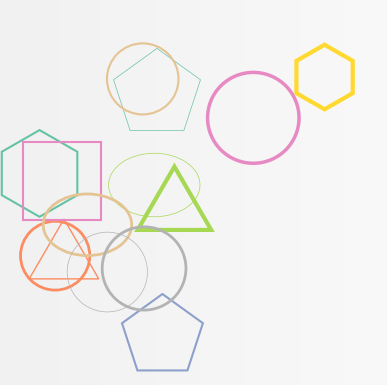[{"shape": "pentagon", "thickness": 0.5, "radius": 0.59, "center": [0.405, 0.756]}, {"shape": "hexagon", "thickness": 1.5, "radius": 0.56, "center": [0.102, 0.549]}, {"shape": "triangle", "thickness": 1, "radius": 0.52, "center": [0.165, 0.327]}, {"shape": "circle", "thickness": 2, "radius": 0.45, "center": [0.142, 0.336]}, {"shape": "pentagon", "thickness": 1.5, "radius": 0.55, "center": [0.419, 0.127]}, {"shape": "circle", "thickness": 2.5, "radius": 0.59, "center": [0.654, 0.694]}, {"shape": "square", "thickness": 1.5, "radius": 0.51, "center": [0.16, 0.529]}, {"shape": "oval", "thickness": 0.5, "radius": 0.59, "center": [0.398, 0.519]}, {"shape": "triangle", "thickness": 3, "radius": 0.55, "center": [0.45, 0.458]}, {"shape": "hexagon", "thickness": 3, "radius": 0.42, "center": [0.838, 0.8]}, {"shape": "oval", "thickness": 2, "radius": 0.57, "center": [0.226, 0.416]}, {"shape": "circle", "thickness": 1.5, "radius": 0.46, "center": [0.368, 0.795]}, {"shape": "circle", "thickness": 0.5, "radius": 0.52, "center": [0.277, 0.293]}, {"shape": "circle", "thickness": 2, "radius": 0.54, "center": [0.372, 0.303]}]